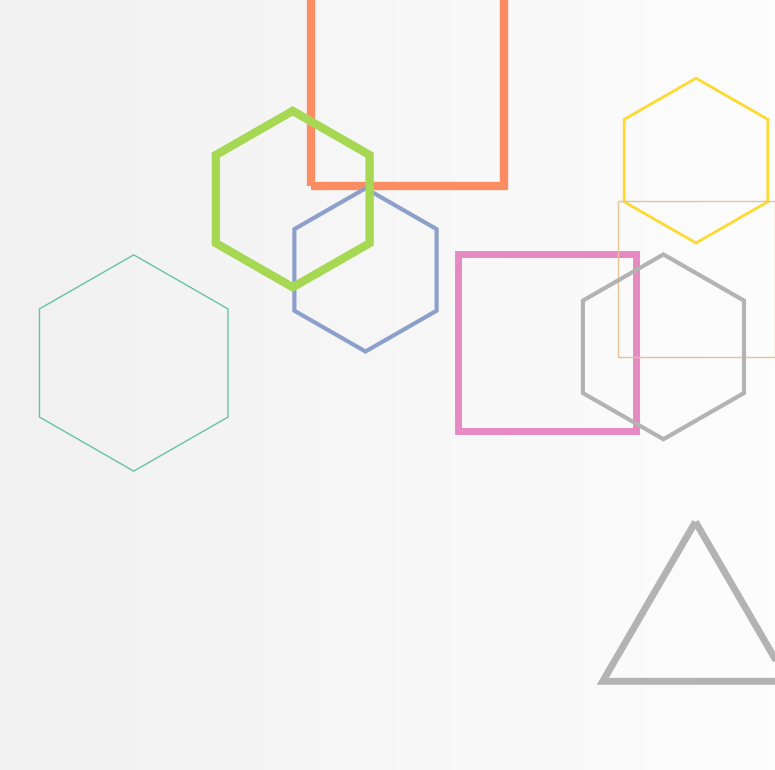[{"shape": "hexagon", "thickness": 0.5, "radius": 0.7, "center": [0.173, 0.529]}, {"shape": "square", "thickness": 3, "radius": 0.62, "center": [0.526, 0.883]}, {"shape": "hexagon", "thickness": 1.5, "radius": 0.53, "center": [0.472, 0.649]}, {"shape": "square", "thickness": 2.5, "radius": 0.57, "center": [0.706, 0.555]}, {"shape": "hexagon", "thickness": 3, "radius": 0.57, "center": [0.378, 0.741]}, {"shape": "hexagon", "thickness": 1, "radius": 0.53, "center": [0.898, 0.791]}, {"shape": "square", "thickness": 0.5, "radius": 0.51, "center": [0.899, 0.637]}, {"shape": "triangle", "thickness": 2.5, "radius": 0.69, "center": [0.897, 0.184]}, {"shape": "hexagon", "thickness": 1.5, "radius": 0.6, "center": [0.856, 0.55]}]